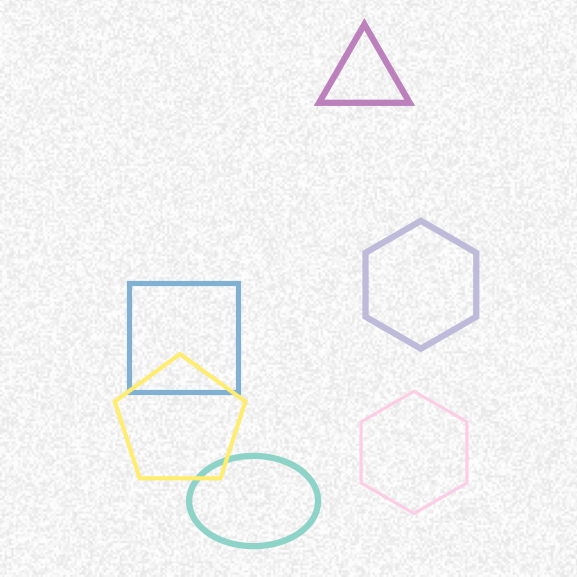[{"shape": "oval", "thickness": 3, "radius": 0.56, "center": [0.439, 0.132]}, {"shape": "hexagon", "thickness": 3, "radius": 0.55, "center": [0.729, 0.506]}, {"shape": "square", "thickness": 2.5, "radius": 0.47, "center": [0.317, 0.415]}, {"shape": "hexagon", "thickness": 1.5, "radius": 0.53, "center": [0.717, 0.216]}, {"shape": "triangle", "thickness": 3, "radius": 0.45, "center": [0.631, 0.866]}, {"shape": "pentagon", "thickness": 2, "radius": 0.59, "center": [0.312, 0.267]}]